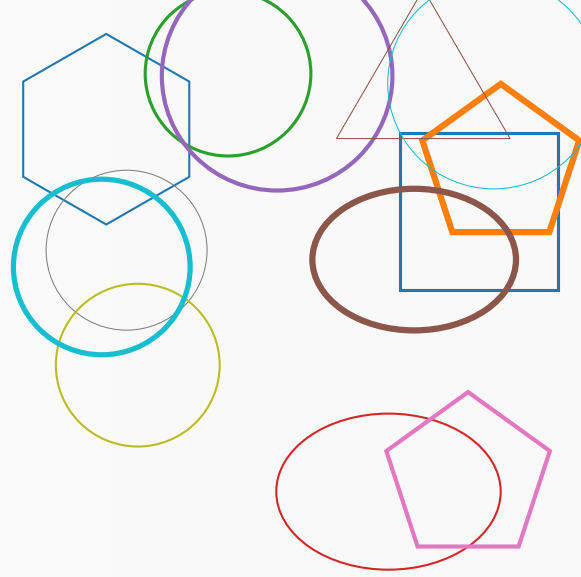[{"shape": "square", "thickness": 1.5, "radius": 0.68, "center": [0.823, 0.633]}, {"shape": "hexagon", "thickness": 1, "radius": 0.82, "center": [0.183, 0.775]}, {"shape": "pentagon", "thickness": 3, "radius": 0.71, "center": [0.862, 0.712]}, {"shape": "circle", "thickness": 1.5, "radius": 0.71, "center": [0.392, 0.872]}, {"shape": "oval", "thickness": 1, "radius": 0.97, "center": [0.668, 0.148]}, {"shape": "circle", "thickness": 2, "radius": 0.99, "center": [0.477, 0.868]}, {"shape": "oval", "thickness": 3, "radius": 0.88, "center": [0.713, 0.55]}, {"shape": "triangle", "thickness": 0.5, "radius": 0.86, "center": [0.728, 0.845]}, {"shape": "pentagon", "thickness": 2, "radius": 0.74, "center": [0.805, 0.172]}, {"shape": "circle", "thickness": 0.5, "radius": 0.69, "center": [0.218, 0.566]}, {"shape": "circle", "thickness": 1, "radius": 0.7, "center": [0.237, 0.367]}, {"shape": "circle", "thickness": 2.5, "radius": 0.76, "center": [0.175, 0.537]}, {"shape": "circle", "thickness": 0.5, "radius": 0.91, "center": [0.85, 0.854]}]